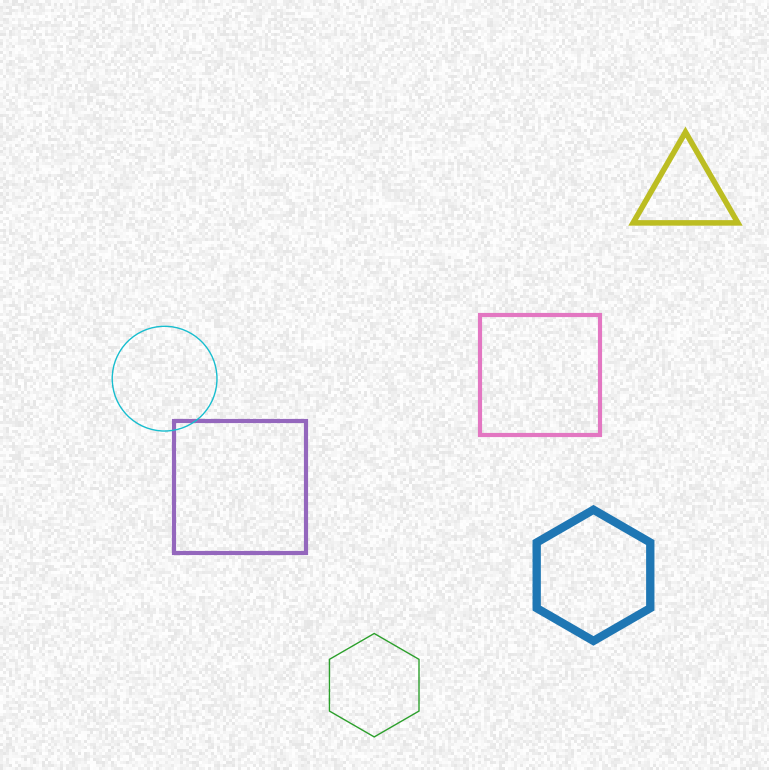[{"shape": "hexagon", "thickness": 3, "radius": 0.43, "center": [0.771, 0.253]}, {"shape": "hexagon", "thickness": 0.5, "radius": 0.34, "center": [0.486, 0.11]}, {"shape": "square", "thickness": 1.5, "radius": 0.43, "center": [0.312, 0.367]}, {"shape": "square", "thickness": 1.5, "radius": 0.39, "center": [0.701, 0.513]}, {"shape": "triangle", "thickness": 2, "radius": 0.39, "center": [0.89, 0.75]}, {"shape": "circle", "thickness": 0.5, "radius": 0.34, "center": [0.214, 0.508]}]